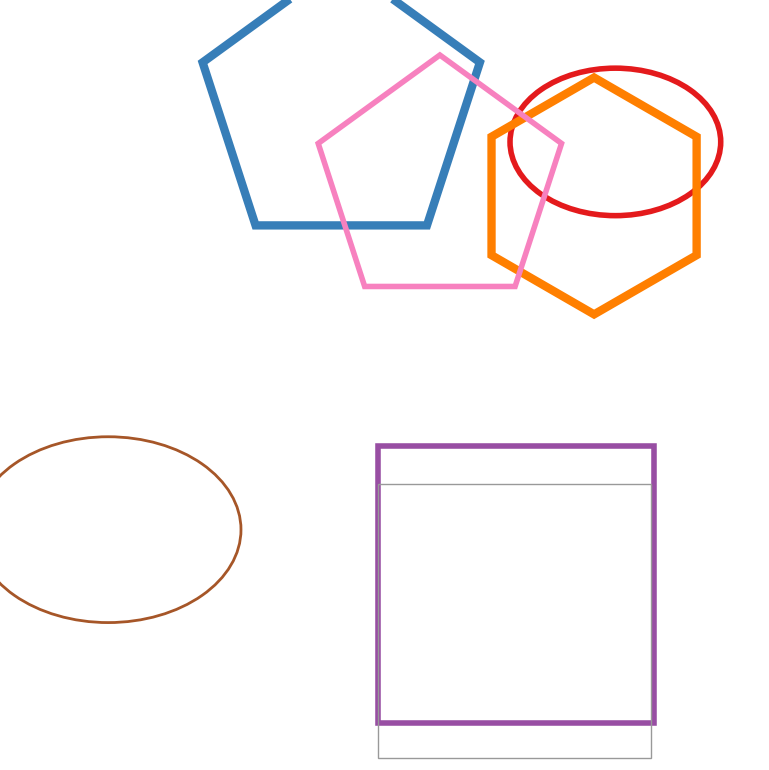[{"shape": "oval", "thickness": 2, "radius": 0.68, "center": [0.799, 0.816]}, {"shape": "pentagon", "thickness": 3, "radius": 0.95, "center": [0.443, 0.86]}, {"shape": "square", "thickness": 2, "radius": 0.9, "center": [0.671, 0.241]}, {"shape": "hexagon", "thickness": 3, "radius": 0.77, "center": [0.772, 0.746]}, {"shape": "oval", "thickness": 1, "radius": 0.86, "center": [0.141, 0.312]}, {"shape": "pentagon", "thickness": 2, "radius": 0.83, "center": [0.571, 0.762]}, {"shape": "square", "thickness": 0.5, "radius": 0.89, "center": [0.668, 0.193]}]